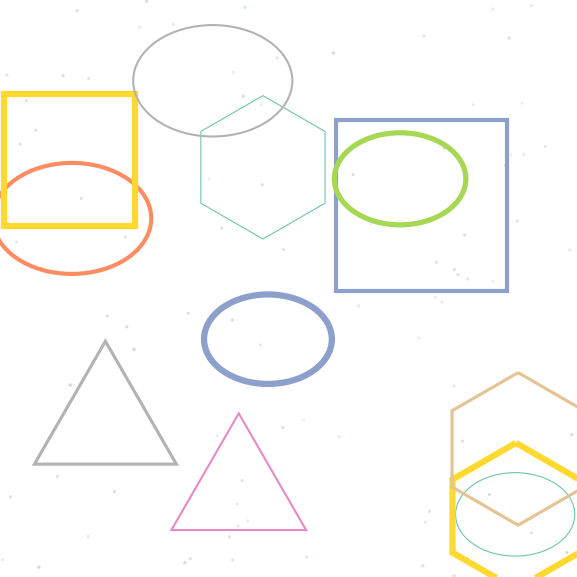[{"shape": "hexagon", "thickness": 0.5, "radius": 0.62, "center": [0.455, 0.709]}, {"shape": "oval", "thickness": 0.5, "radius": 0.52, "center": [0.892, 0.108]}, {"shape": "oval", "thickness": 2, "radius": 0.69, "center": [0.125, 0.621]}, {"shape": "square", "thickness": 2, "radius": 0.74, "center": [0.73, 0.643]}, {"shape": "oval", "thickness": 3, "radius": 0.55, "center": [0.464, 0.412]}, {"shape": "triangle", "thickness": 1, "radius": 0.67, "center": [0.413, 0.149]}, {"shape": "oval", "thickness": 2.5, "radius": 0.57, "center": [0.693, 0.69]}, {"shape": "square", "thickness": 3, "radius": 0.57, "center": [0.12, 0.722]}, {"shape": "hexagon", "thickness": 3, "radius": 0.63, "center": [0.893, 0.105]}, {"shape": "hexagon", "thickness": 1.5, "radius": 0.66, "center": [0.897, 0.222]}, {"shape": "oval", "thickness": 1, "radius": 0.69, "center": [0.368, 0.859]}, {"shape": "triangle", "thickness": 1.5, "radius": 0.71, "center": [0.183, 0.266]}]